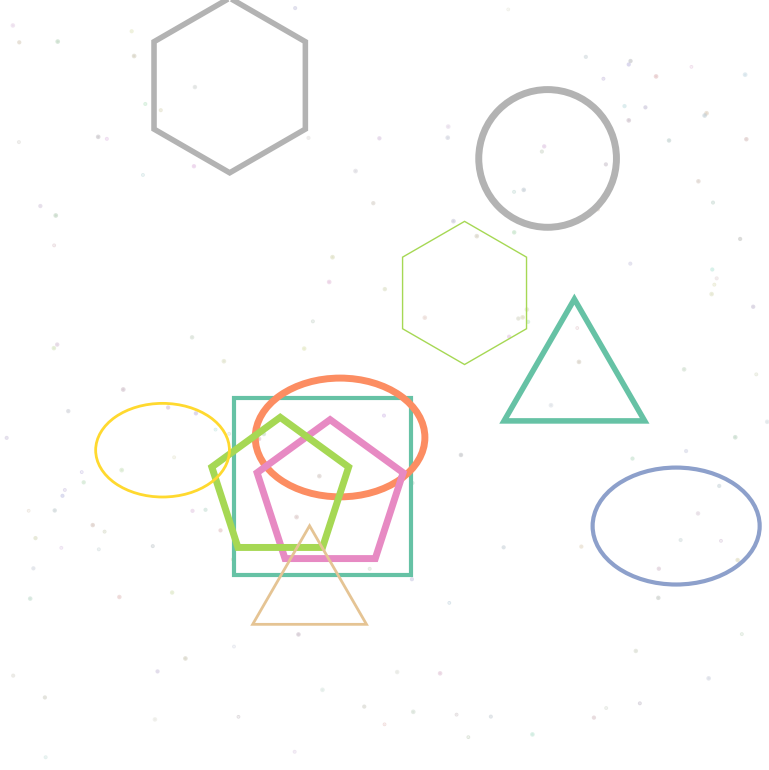[{"shape": "square", "thickness": 1.5, "radius": 0.57, "center": [0.419, 0.368]}, {"shape": "triangle", "thickness": 2, "radius": 0.53, "center": [0.746, 0.506]}, {"shape": "oval", "thickness": 2.5, "radius": 0.55, "center": [0.442, 0.432]}, {"shape": "oval", "thickness": 1.5, "radius": 0.54, "center": [0.878, 0.317]}, {"shape": "pentagon", "thickness": 2.5, "radius": 0.5, "center": [0.429, 0.355]}, {"shape": "hexagon", "thickness": 0.5, "radius": 0.46, "center": [0.603, 0.62]}, {"shape": "pentagon", "thickness": 2.5, "radius": 0.47, "center": [0.364, 0.365]}, {"shape": "oval", "thickness": 1, "radius": 0.43, "center": [0.211, 0.415]}, {"shape": "triangle", "thickness": 1, "radius": 0.43, "center": [0.402, 0.232]}, {"shape": "hexagon", "thickness": 2, "radius": 0.57, "center": [0.298, 0.889]}, {"shape": "circle", "thickness": 2.5, "radius": 0.45, "center": [0.711, 0.794]}]